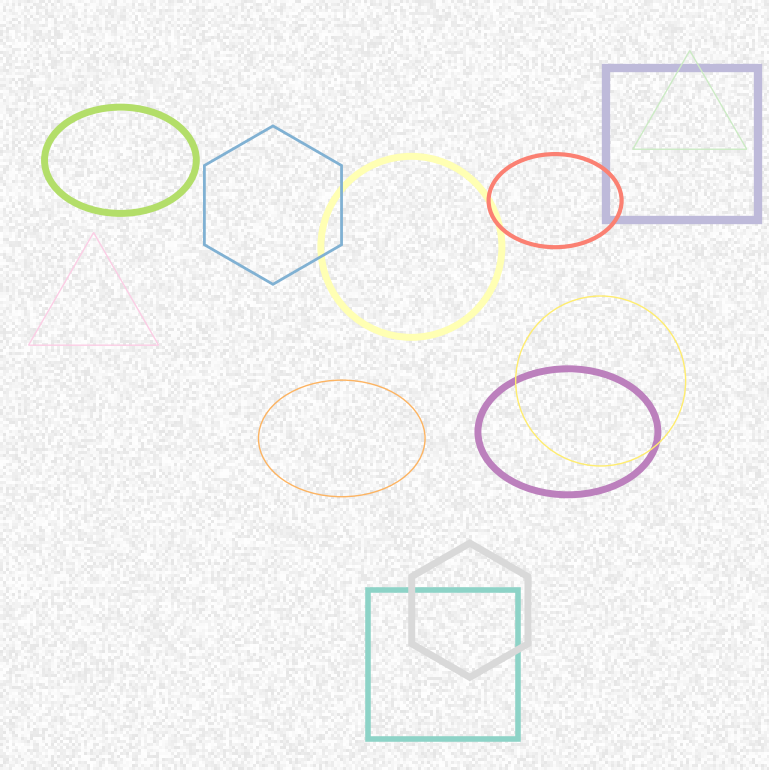[{"shape": "square", "thickness": 2, "radius": 0.49, "center": [0.575, 0.137]}, {"shape": "circle", "thickness": 2.5, "radius": 0.59, "center": [0.534, 0.679]}, {"shape": "square", "thickness": 3, "radius": 0.5, "center": [0.885, 0.813]}, {"shape": "oval", "thickness": 1.5, "radius": 0.43, "center": [0.721, 0.739]}, {"shape": "hexagon", "thickness": 1, "radius": 0.51, "center": [0.355, 0.734]}, {"shape": "oval", "thickness": 0.5, "radius": 0.54, "center": [0.444, 0.431]}, {"shape": "oval", "thickness": 2.5, "radius": 0.49, "center": [0.156, 0.792]}, {"shape": "triangle", "thickness": 0.5, "radius": 0.49, "center": [0.122, 0.6]}, {"shape": "hexagon", "thickness": 2.5, "radius": 0.44, "center": [0.61, 0.208]}, {"shape": "oval", "thickness": 2.5, "radius": 0.58, "center": [0.738, 0.439]}, {"shape": "triangle", "thickness": 0.5, "radius": 0.43, "center": [0.896, 0.849]}, {"shape": "circle", "thickness": 0.5, "radius": 0.55, "center": [0.78, 0.505]}]